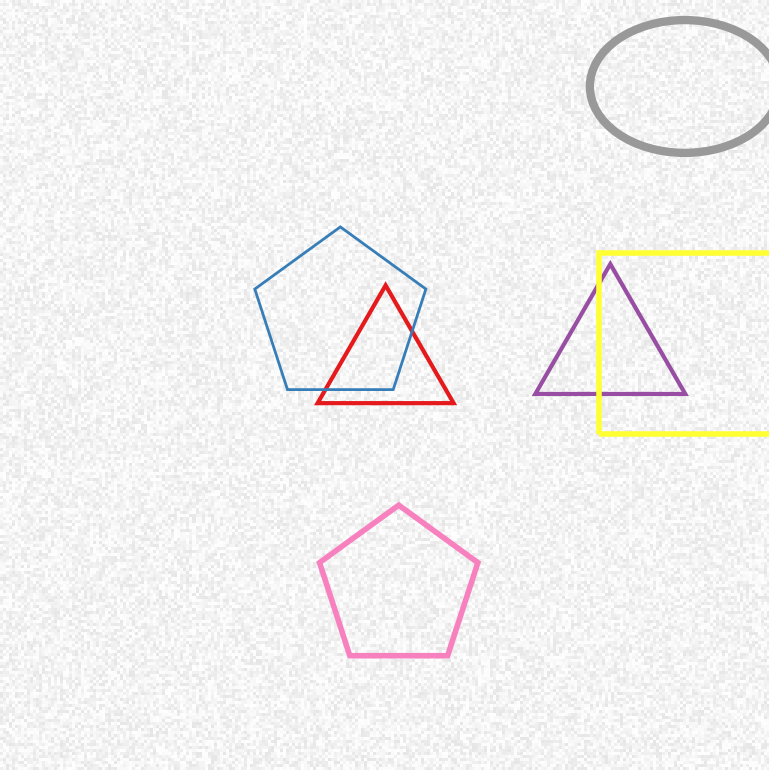[{"shape": "triangle", "thickness": 1.5, "radius": 0.51, "center": [0.501, 0.527]}, {"shape": "pentagon", "thickness": 1, "radius": 0.58, "center": [0.442, 0.589]}, {"shape": "triangle", "thickness": 1.5, "radius": 0.56, "center": [0.793, 0.545]}, {"shape": "square", "thickness": 2, "radius": 0.59, "center": [0.896, 0.554]}, {"shape": "pentagon", "thickness": 2, "radius": 0.54, "center": [0.518, 0.236]}, {"shape": "oval", "thickness": 3, "radius": 0.62, "center": [0.889, 0.888]}]